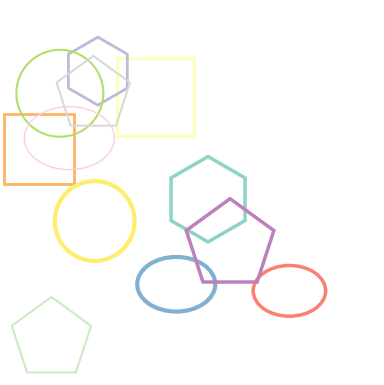[{"shape": "hexagon", "thickness": 2.5, "radius": 0.55, "center": [0.54, 0.483]}, {"shape": "square", "thickness": 2, "radius": 0.5, "center": [0.404, 0.748]}, {"shape": "hexagon", "thickness": 2, "radius": 0.44, "center": [0.254, 0.815]}, {"shape": "oval", "thickness": 2.5, "radius": 0.47, "center": [0.752, 0.245]}, {"shape": "oval", "thickness": 3, "radius": 0.51, "center": [0.458, 0.262]}, {"shape": "square", "thickness": 2, "radius": 0.45, "center": [0.101, 0.613]}, {"shape": "circle", "thickness": 1.5, "radius": 0.56, "center": [0.155, 0.758]}, {"shape": "oval", "thickness": 1, "radius": 0.58, "center": [0.18, 0.641]}, {"shape": "pentagon", "thickness": 1.5, "radius": 0.5, "center": [0.242, 0.755]}, {"shape": "pentagon", "thickness": 2.5, "radius": 0.6, "center": [0.598, 0.364]}, {"shape": "pentagon", "thickness": 1.5, "radius": 0.54, "center": [0.134, 0.12]}, {"shape": "circle", "thickness": 3, "radius": 0.52, "center": [0.246, 0.426]}]